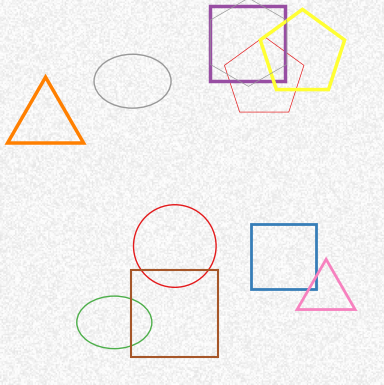[{"shape": "circle", "thickness": 1, "radius": 0.54, "center": [0.454, 0.361]}, {"shape": "pentagon", "thickness": 0.5, "radius": 0.54, "center": [0.686, 0.797]}, {"shape": "square", "thickness": 2, "radius": 0.42, "center": [0.737, 0.335]}, {"shape": "oval", "thickness": 1, "radius": 0.49, "center": [0.297, 0.163]}, {"shape": "square", "thickness": 2.5, "radius": 0.49, "center": [0.643, 0.887]}, {"shape": "triangle", "thickness": 2.5, "radius": 0.57, "center": [0.118, 0.686]}, {"shape": "pentagon", "thickness": 2.5, "radius": 0.58, "center": [0.786, 0.86]}, {"shape": "square", "thickness": 1.5, "radius": 0.56, "center": [0.453, 0.185]}, {"shape": "triangle", "thickness": 2, "radius": 0.44, "center": [0.847, 0.239]}, {"shape": "hexagon", "thickness": 0.5, "radius": 0.57, "center": [0.645, 0.89]}, {"shape": "oval", "thickness": 1, "radius": 0.5, "center": [0.344, 0.789]}]